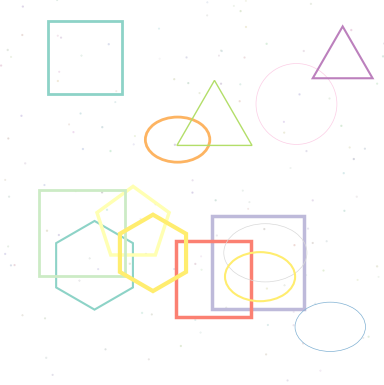[{"shape": "square", "thickness": 2, "radius": 0.48, "center": [0.22, 0.851]}, {"shape": "hexagon", "thickness": 1.5, "radius": 0.58, "center": [0.246, 0.311]}, {"shape": "pentagon", "thickness": 2.5, "radius": 0.49, "center": [0.346, 0.417]}, {"shape": "square", "thickness": 2.5, "radius": 0.6, "center": [0.67, 0.318]}, {"shape": "square", "thickness": 2.5, "radius": 0.49, "center": [0.555, 0.275]}, {"shape": "oval", "thickness": 0.5, "radius": 0.46, "center": [0.858, 0.151]}, {"shape": "oval", "thickness": 2, "radius": 0.42, "center": [0.461, 0.637]}, {"shape": "triangle", "thickness": 1, "radius": 0.56, "center": [0.557, 0.679]}, {"shape": "circle", "thickness": 0.5, "radius": 0.53, "center": [0.77, 0.73]}, {"shape": "oval", "thickness": 0.5, "radius": 0.54, "center": [0.689, 0.343]}, {"shape": "triangle", "thickness": 1.5, "radius": 0.45, "center": [0.89, 0.842]}, {"shape": "square", "thickness": 2, "radius": 0.56, "center": [0.212, 0.394]}, {"shape": "hexagon", "thickness": 3, "radius": 0.5, "center": [0.397, 0.343]}, {"shape": "oval", "thickness": 1.5, "radius": 0.46, "center": [0.675, 0.281]}]